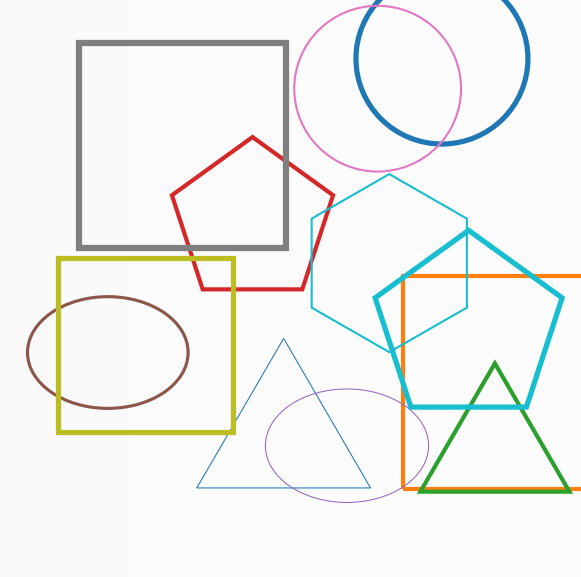[{"shape": "triangle", "thickness": 0.5, "radius": 0.86, "center": [0.488, 0.241]}, {"shape": "circle", "thickness": 2.5, "radius": 0.74, "center": [0.76, 0.898]}, {"shape": "square", "thickness": 2, "radius": 0.92, "center": [0.877, 0.337]}, {"shape": "triangle", "thickness": 2, "radius": 0.74, "center": [0.851, 0.222]}, {"shape": "pentagon", "thickness": 2, "radius": 0.73, "center": [0.434, 0.616]}, {"shape": "oval", "thickness": 0.5, "radius": 0.7, "center": [0.597, 0.227]}, {"shape": "oval", "thickness": 1.5, "radius": 0.69, "center": [0.185, 0.389]}, {"shape": "circle", "thickness": 1, "radius": 0.72, "center": [0.65, 0.846]}, {"shape": "square", "thickness": 3, "radius": 0.89, "center": [0.314, 0.747]}, {"shape": "square", "thickness": 2.5, "radius": 0.76, "center": [0.25, 0.401]}, {"shape": "pentagon", "thickness": 2.5, "radius": 0.85, "center": [0.806, 0.431]}, {"shape": "hexagon", "thickness": 1, "radius": 0.77, "center": [0.67, 0.544]}]